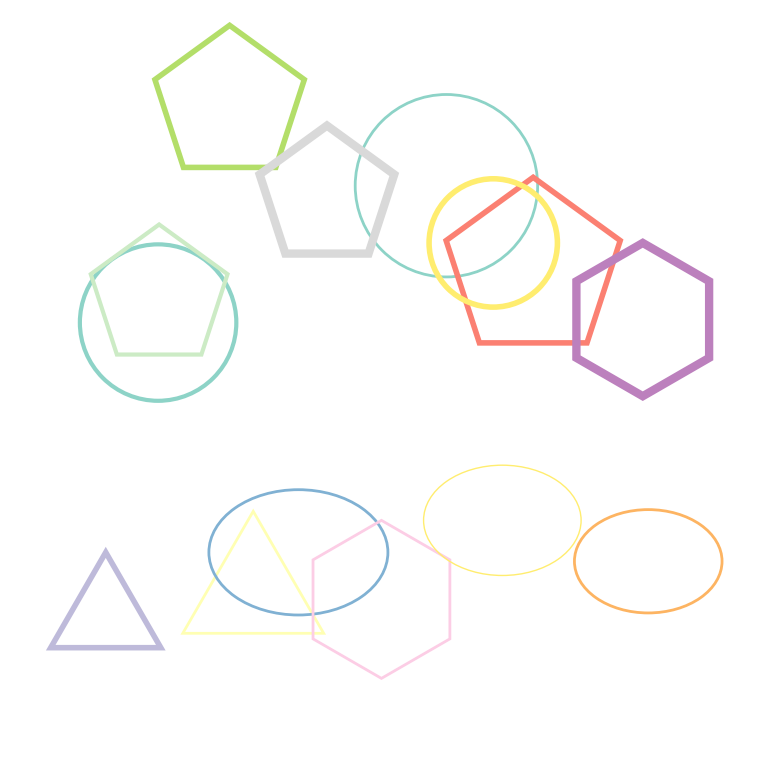[{"shape": "circle", "thickness": 1, "radius": 0.59, "center": [0.58, 0.759]}, {"shape": "circle", "thickness": 1.5, "radius": 0.51, "center": [0.205, 0.581]}, {"shape": "triangle", "thickness": 1, "radius": 0.53, "center": [0.329, 0.23]}, {"shape": "triangle", "thickness": 2, "radius": 0.41, "center": [0.137, 0.2]}, {"shape": "pentagon", "thickness": 2, "radius": 0.59, "center": [0.692, 0.651]}, {"shape": "oval", "thickness": 1, "radius": 0.58, "center": [0.388, 0.283]}, {"shape": "oval", "thickness": 1, "radius": 0.48, "center": [0.842, 0.271]}, {"shape": "pentagon", "thickness": 2, "radius": 0.51, "center": [0.298, 0.865]}, {"shape": "hexagon", "thickness": 1, "radius": 0.51, "center": [0.495, 0.222]}, {"shape": "pentagon", "thickness": 3, "radius": 0.46, "center": [0.425, 0.745]}, {"shape": "hexagon", "thickness": 3, "radius": 0.5, "center": [0.835, 0.585]}, {"shape": "pentagon", "thickness": 1.5, "radius": 0.47, "center": [0.207, 0.615]}, {"shape": "circle", "thickness": 2, "radius": 0.42, "center": [0.641, 0.684]}, {"shape": "oval", "thickness": 0.5, "radius": 0.51, "center": [0.652, 0.324]}]